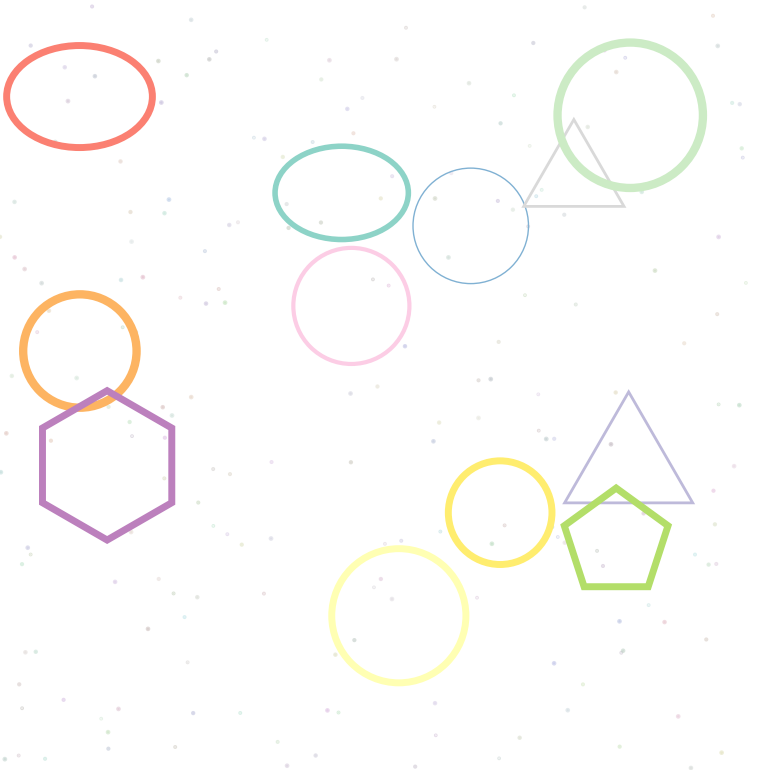[{"shape": "oval", "thickness": 2, "radius": 0.43, "center": [0.444, 0.75]}, {"shape": "circle", "thickness": 2.5, "radius": 0.44, "center": [0.518, 0.2]}, {"shape": "triangle", "thickness": 1, "radius": 0.48, "center": [0.816, 0.395]}, {"shape": "oval", "thickness": 2.5, "radius": 0.47, "center": [0.103, 0.875]}, {"shape": "circle", "thickness": 0.5, "radius": 0.37, "center": [0.611, 0.707]}, {"shape": "circle", "thickness": 3, "radius": 0.37, "center": [0.104, 0.544]}, {"shape": "pentagon", "thickness": 2.5, "radius": 0.35, "center": [0.8, 0.295]}, {"shape": "circle", "thickness": 1.5, "radius": 0.38, "center": [0.456, 0.603]}, {"shape": "triangle", "thickness": 1, "radius": 0.38, "center": [0.745, 0.77]}, {"shape": "hexagon", "thickness": 2.5, "radius": 0.48, "center": [0.139, 0.396]}, {"shape": "circle", "thickness": 3, "radius": 0.47, "center": [0.818, 0.85]}, {"shape": "circle", "thickness": 2.5, "radius": 0.34, "center": [0.65, 0.334]}]